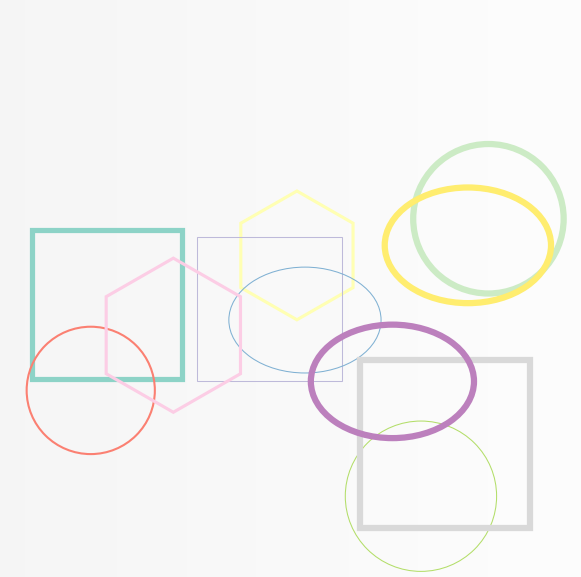[{"shape": "square", "thickness": 2.5, "radius": 0.65, "center": [0.184, 0.472]}, {"shape": "hexagon", "thickness": 1.5, "radius": 0.56, "center": [0.511, 0.557]}, {"shape": "square", "thickness": 0.5, "radius": 0.62, "center": [0.463, 0.465]}, {"shape": "circle", "thickness": 1, "radius": 0.55, "center": [0.156, 0.323]}, {"shape": "oval", "thickness": 0.5, "radius": 0.65, "center": [0.525, 0.445]}, {"shape": "circle", "thickness": 0.5, "radius": 0.65, "center": [0.724, 0.14]}, {"shape": "hexagon", "thickness": 1.5, "radius": 0.67, "center": [0.298, 0.419]}, {"shape": "square", "thickness": 3, "radius": 0.73, "center": [0.766, 0.231]}, {"shape": "oval", "thickness": 3, "radius": 0.7, "center": [0.675, 0.339]}, {"shape": "circle", "thickness": 3, "radius": 0.65, "center": [0.84, 0.62]}, {"shape": "oval", "thickness": 3, "radius": 0.72, "center": [0.805, 0.574]}]